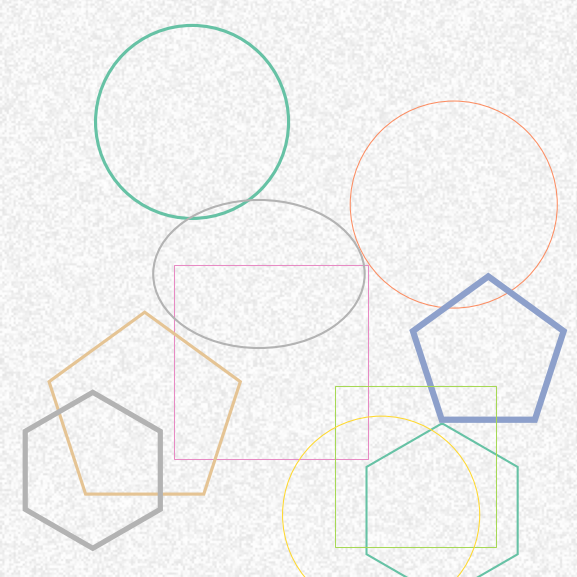[{"shape": "hexagon", "thickness": 1, "radius": 0.76, "center": [0.766, 0.115]}, {"shape": "circle", "thickness": 1.5, "radius": 0.84, "center": [0.333, 0.788]}, {"shape": "circle", "thickness": 0.5, "radius": 0.9, "center": [0.786, 0.645]}, {"shape": "pentagon", "thickness": 3, "radius": 0.69, "center": [0.846, 0.383]}, {"shape": "square", "thickness": 0.5, "radius": 0.84, "center": [0.47, 0.373]}, {"shape": "square", "thickness": 0.5, "radius": 0.7, "center": [0.719, 0.192]}, {"shape": "circle", "thickness": 0.5, "radius": 0.85, "center": [0.66, 0.108]}, {"shape": "pentagon", "thickness": 1.5, "radius": 0.87, "center": [0.251, 0.284]}, {"shape": "oval", "thickness": 1, "radius": 0.92, "center": [0.448, 0.525]}, {"shape": "hexagon", "thickness": 2.5, "radius": 0.68, "center": [0.161, 0.185]}]